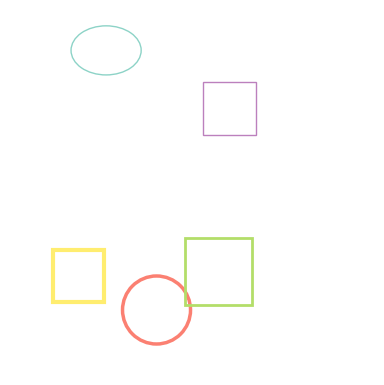[{"shape": "oval", "thickness": 1, "radius": 0.46, "center": [0.276, 0.869]}, {"shape": "circle", "thickness": 2.5, "radius": 0.44, "center": [0.407, 0.195]}, {"shape": "square", "thickness": 2, "radius": 0.44, "center": [0.567, 0.295]}, {"shape": "square", "thickness": 1, "radius": 0.35, "center": [0.596, 0.718]}, {"shape": "square", "thickness": 3, "radius": 0.34, "center": [0.204, 0.284]}]